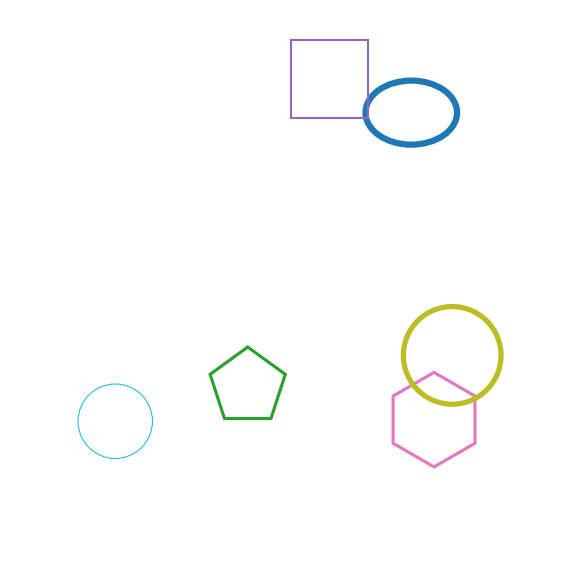[{"shape": "oval", "thickness": 3, "radius": 0.4, "center": [0.712, 0.804]}, {"shape": "pentagon", "thickness": 1.5, "radius": 0.34, "center": [0.429, 0.33]}, {"shape": "square", "thickness": 1, "radius": 0.34, "center": [0.571, 0.863]}, {"shape": "hexagon", "thickness": 1.5, "radius": 0.41, "center": [0.752, 0.272]}, {"shape": "circle", "thickness": 2.5, "radius": 0.42, "center": [0.783, 0.384]}, {"shape": "circle", "thickness": 0.5, "radius": 0.32, "center": [0.2, 0.27]}]